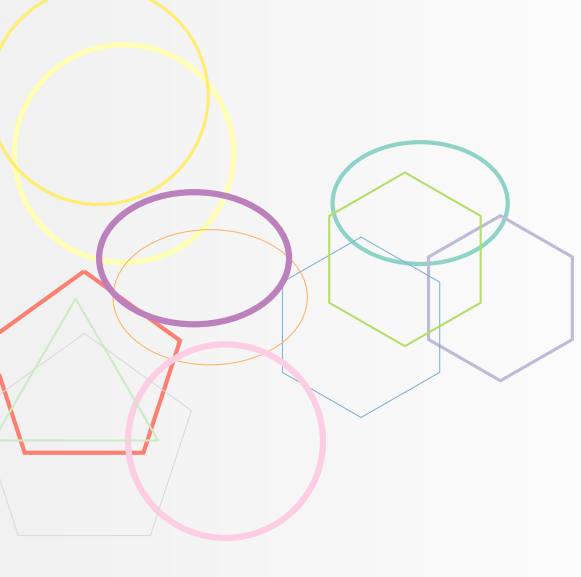[{"shape": "oval", "thickness": 2, "radius": 0.75, "center": [0.723, 0.648]}, {"shape": "circle", "thickness": 2.5, "radius": 0.94, "center": [0.213, 0.733]}, {"shape": "hexagon", "thickness": 1.5, "radius": 0.71, "center": [0.861, 0.483]}, {"shape": "pentagon", "thickness": 2, "radius": 0.87, "center": [0.145, 0.356]}, {"shape": "hexagon", "thickness": 0.5, "radius": 0.78, "center": [0.621, 0.432]}, {"shape": "oval", "thickness": 0.5, "radius": 0.84, "center": [0.362, 0.484]}, {"shape": "hexagon", "thickness": 1, "radius": 0.75, "center": [0.697, 0.55]}, {"shape": "circle", "thickness": 3, "radius": 0.84, "center": [0.388, 0.235]}, {"shape": "pentagon", "thickness": 0.5, "radius": 0.97, "center": [0.145, 0.228]}, {"shape": "oval", "thickness": 3, "radius": 0.82, "center": [0.334, 0.552]}, {"shape": "triangle", "thickness": 1, "radius": 0.82, "center": [0.13, 0.318]}, {"shape": "circle", "thickness": 1.5, "radius": 0.94, "center": [0.17, 0.834]}]